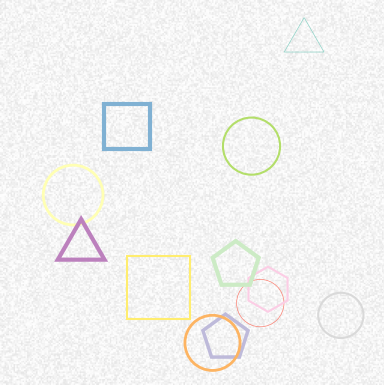[{"shape": "triangle", "thickness": 0.5, "radius": 0.3, "center": [0.79, 0.895]}, {"shape": "circle", "thickness": 2, "radius": 0.39, "center": [0.19, 0.493]}, {"shape": "pentagon", "thickness": 2.5, "radius": 0.31, "center": [0.586, 0.122]}, {"shape": "circle", "thickness": 0.5, "radius": 0.31, "center": [0.676, 0.213]}, {"shape": "square", "thickness": 3, "radius": 0.29, "center": [0.33, 0.671]}, {"shape": "circle", "thickness": 2, "radius": 0.36, "center": [0.552, 0.109]}, {"shape": "circle", "thickness": 1.5, "radius": 0.37, "center": [0.653, 0.62]}, {"shape": "hexagon", "thickness": 1.5, "radius": 0.29, "center": [0.696, 0.249]}, {"shape": "circle", "thickness": 1.5, "radius": 0.29, "center": [0.885, 0.181]}, {"shape": "triangle", "thickness": 3, "radius": 0.35, "center": [0.211, 0.361]}, {"shape": "pentagon", "thickness": 3, "radius": 0.31, "center": [0.612, 0.311]}, {"shape": "square", "thickness": 1.5, "radius": 0.41, "center": [0.411, 0.253]}]